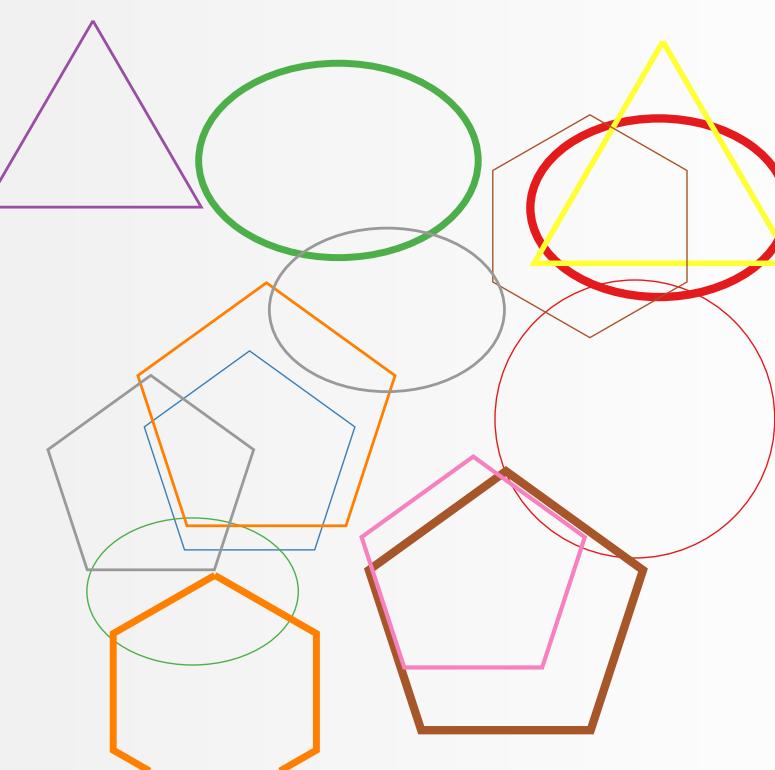[{"shape": "oval", "thickness": 3, "radius": 0.83, "center": [0.85, 0.73]}, {"shape": "circle", "thickness": 0.5, "radius": 0.9, "center": [0.819, 0.456]}, {"shape": "pentagon", "thickness": 0.5, "radius": 0.71, "center": [0.322, 0.401]}, {"shape": "oval", "thickness": 2.5, "radius": 0.9, "center": [0.437, 0.792]}, {"shape": "oval", "thickness": 0.5, "radius": 0.68, "center": [0.249, 0.232]}, {"shape": "triangle", "thickness": 1, "radius": 0.81, "center": [0.12, 0.812]}, {"shape": "pentagon", "thickness": 1, "radius": 0.87, "center": [0.344, 0.458]}, {"shape": "hexagon", "thickness": 2.5, "radius": 0.76, "center": [0.277, 0.101]}, {"shape": "triangle", "thickness": 2, "radius": 0.96, "center": [0.855, 0.754]}, {"shape": "pentagon", "thickness": 3, "radius": 0.93, "center": [0.653, 0.202]}, {"shape": "hexagon", "thickness": 0.5, "radius": 0.72, "center": [0.761, 0.706]}, {"shape": "pentagon", "thickness": 1.5, "radius": 0.76, "center": [0.611, 0.256]}, {"shape": "pentagon", "thickness": 1, "radius": 0.7, "center": [0.195, 0.373]}, {"shape": "oval", "thickness": 1, "radius": 0.76, "center": [0.499, 0.598]}]